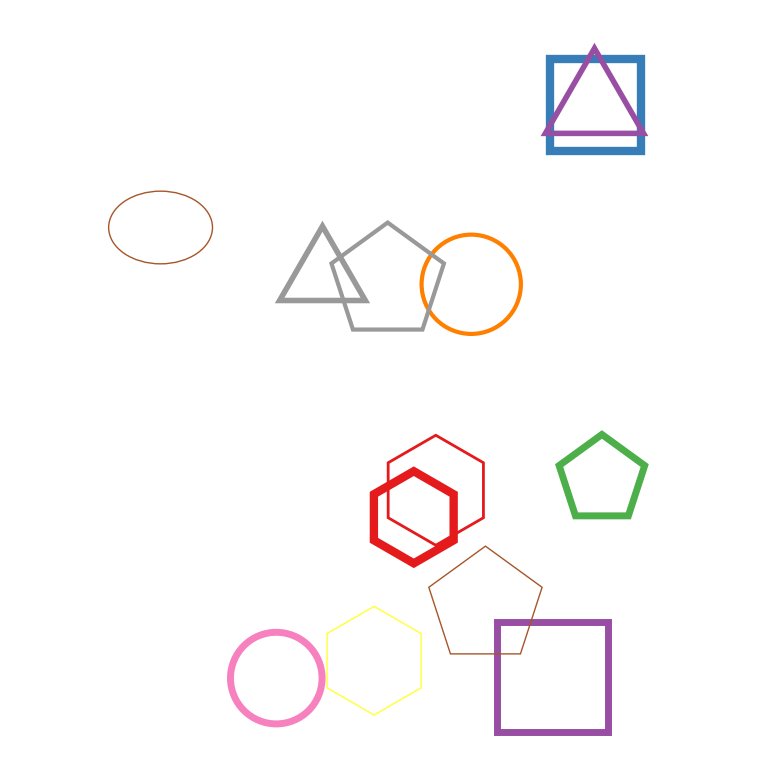[{"shape": "hexagon", "thickness": 1, "radius": 0.36, "center": [0.566, 0.363]}, {"shape": "hexagon", "thickness": 3, "radius": 0.3, "center": [0.537, 0.328]}, {"shape": "square", "thickness": 3, "radius": 0.3, "center": [0.773, 0.864]}, {"shape": "pentagon", "thickness": 2.5, "radius": 0.29, "center": [0.782, 0.377]}, {"shape": "triangle", "thickness": 2, "radius": 0.37, "center": [0.772, 0.864]}, {"shape": "square", "thickness": 2.5, "radius": 0.36, "center": [0.717, 0.121]}, {"shape": "circle", "thickness": 1.5, "radius": 0.32, "center": [0.612, 0.631]}, {"shape": "hexagon", "thickness": 0.5, "radius": 0.35, "center": [0.486, 0.142]}, {"shape": "pentagon", "thickness": 0.5, "radius": 0.39, "center": [0.63, 0.213]}, {"shape": "oval", "thickness": 0.5, "radius": 0.34, "center": [0.209, 0.705]}, {"shape": "circle", "thickness": 2.5, "radius": 0.3, "center": [0.359, 0.119]}, {"shape": "triangle", "thickness": 2, "radius": 0.32, "center": [0.419, 0.642]}, {"shape": "pentagon", "thickness": 1.5, "radius": 0.38, "center": [0.504, 0.634]}]